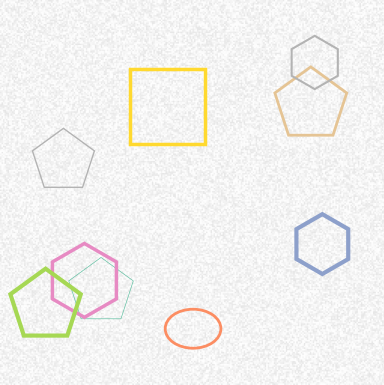[{"shape": "pentagon", "thickness": 0.5, "radius": 0.44, "center": [0.262, 0.243]}, {"shape": "oval", "thickness": 2, "radius": 0.36, "center": [0.501, 0.146]}, {"shape": "hexagon", "thickness": 3, "radius": 0.39, "center": [0.837, 0.366]}, {"shape": "hexagon", "thickness": 2.5, "radius": 0.48, "center": [0.219, 0.272]}, {"shape": "pentagon", "thickness": 3, "radius": 0.48, "center": [0.118, 0.206]}, {"shape": "square", "thickness": 2.5, "radius": 0.49, "center": [0.435, 0.723]}, {"shape": "pentagon", "thickness": 2, "radius": 0.49, "center": [0.807, 0.728]}, {"shape": "pentagon", "thickness": 1, "radius": 0.42, "center": [0.165, 0.582]}, {"shape": "hexagon", "thickness": 1.5, "radius": 0.35, "center": [0.817, 0.838]}]